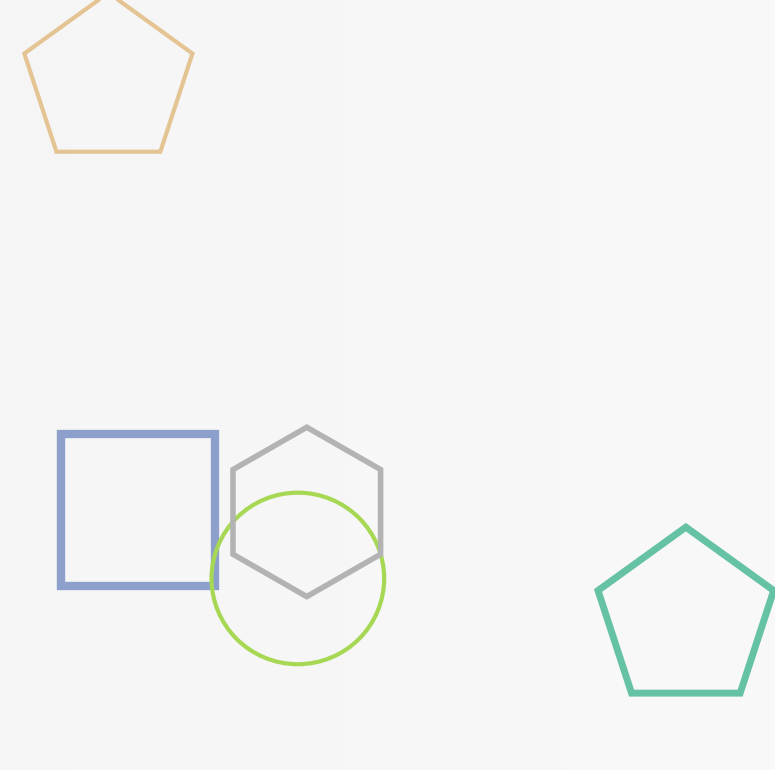[{"shape": "pentagon", "thickness": 2.5, "radius": 0.6, "center": [0.885, 0.196]}, {"shape": "square", "thickness": 3, "radius": 0.49, "center": [0.178, 0.338]}, {"shape": "circle", "thickness": 1.5, "radius": 0.56, "center": [0.384, 0.249]}, {"shape": "pentagon", "thickness": 1.5, "radius": 0.57, "center": [0.14, 0.895]}, {"shape": "hexagon", "thickness": 2, "radius": 0.55, "center": [0.396, 0.335]}]